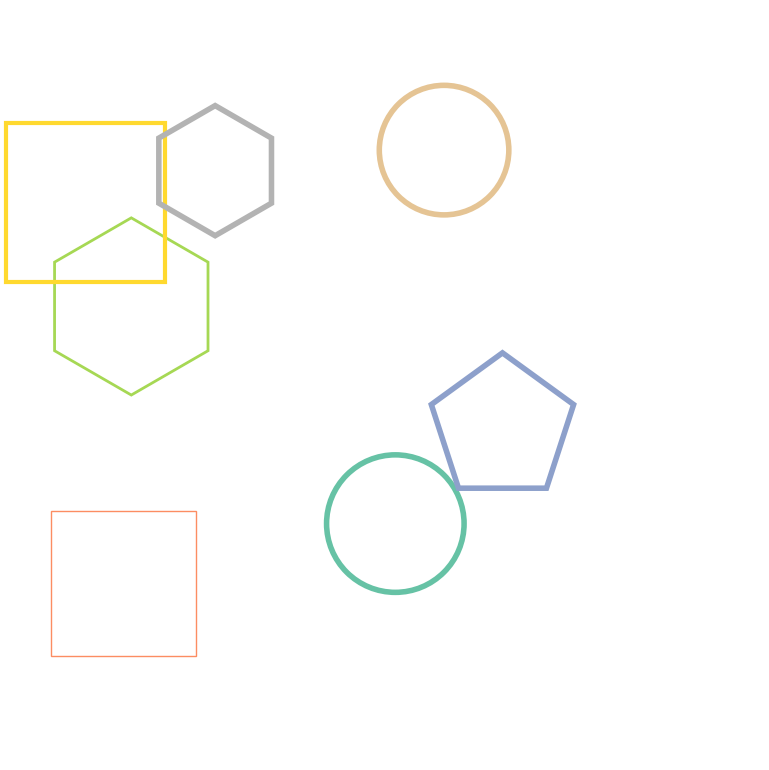[{"shape": "circle", "thickness": 2, "radius": 0.45, "center": [0.513, 0.32]}, {"shape": "square", "thickness": 0.5, "radius": 0.47, "center": [0.16, 0.242]}, {"shape": "pentagon", "thickness": 2, "radius": 0.49, "center": [0.653, 0.445]}, {"shape": "hexagon", "thickness": 1, "radius": 0.58, "center": [0.171, 0.602]}, {"shape": "square", "thickness": 1.5, "radius": 0.52, "center": [0.11, 0.737]}, {"shape": "circle", "thickness": 2, "radius": 0.42, "center": [0.577, 0.805]}, {"shape": "hexagon", "thickness": 2, "radius": 0.42, "center": [0.279, 0.778]}]